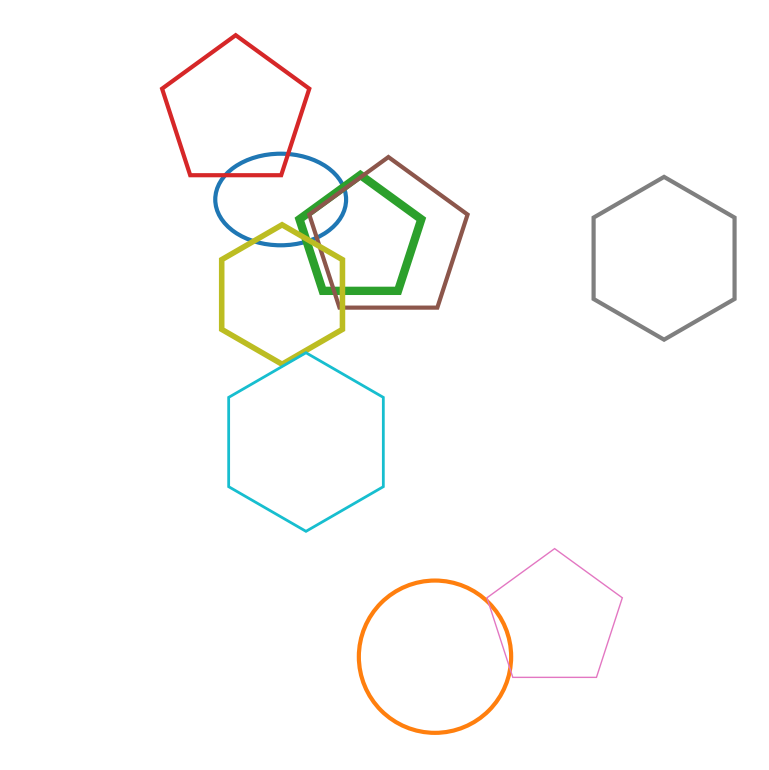[{"shape": "oval", "thickness": 1.5, "radius": 0.42, "center": [0.365, 0.741]}, {"shape": "circle", "thickness": 1.5, "radius": 0.49, "center": [0.565, 0.147]}, {"shape": "pentagon", "thickness": 3, "radius": 0.42, "center": [0.468, 0.69]}, {"shape": "pentagon", "thickness": 1.5, "radius": 0.5, "center": [0.306, 0.854]}, {"shape": "pentagon", "thickness": 1.5, "radius": 0.54, "center": [0.504, 0.688]}, {"shape": "pentagon", "thickness": 0.5, "radius": 0.46, "center": [0.72, 0.195]}, {"shape": "hexagon", "thickness": 1.5, "radius": 0.53, "center": [0.862, 0.665]}, {"shape": "hexagon", "thickness": 2, "radius": 0.45, "center": [0.366, 0.618]}, {"shape": "hexagon", "thickness": 1, "radius": 0.58, "center": [0.397, 0.426]}]